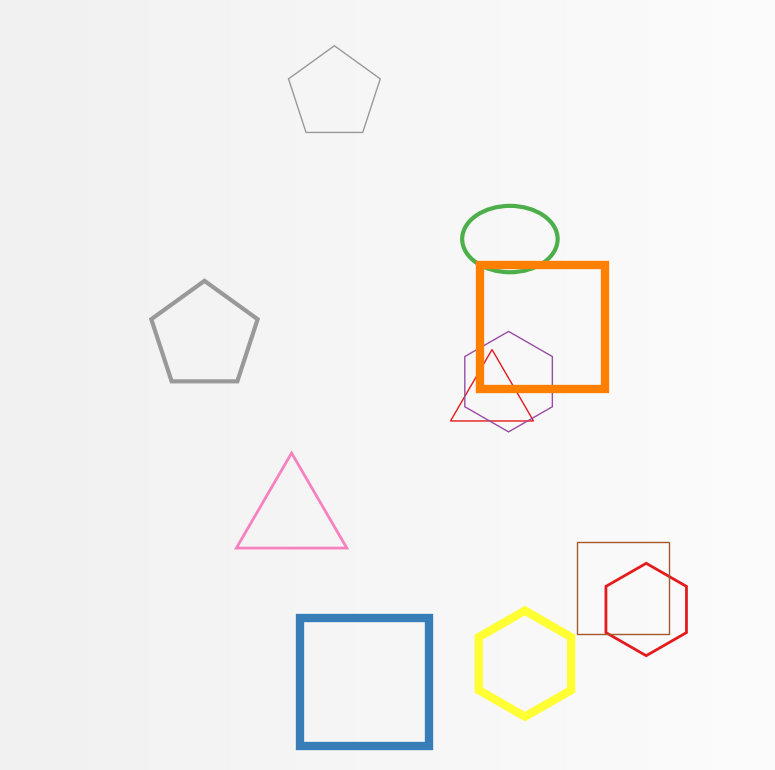[{"shape": "triangle", "thickness": 0.5, "radius": 0.31, "center": [0.635, 0.484]}, {"shape": "hexagon", "thickness": 1, "radius": 0.3, "center": [0.834, 0.208]}, {"shape": "square", "thickness": 3, "radius": 0.42, "center": [0.47, 0.114]}, {"shape": "oval", "thickness": 1.5, "radius": 0.31, "center": [0.658, 0.69]}, {"shape": "hexagon", "thickness": 0.5, "radius": 0.33, "center": [0.656, 0.504]}, {"shape": "square", "thickness": 3, "radius": 0.4, "center": [0.7, 0.575]}, {"shape": "hexagon", "thickness": 3, "radius": 0.34, "center": [0.677, 0.138]}, {"shape": "square", "thickness": 0.5, "radius": 0.3, "center": [0.804, 0.237]}, {"shape": "triangle", "thickness": 1, "radius": 0.41, "center": [0.376, 0.329]}, {"shape": "pentagon", "thickness": 0.5, "radius": 0.31, "center": [0.431, 0.878]}, {"shape": "pentagon", "thickness": 1.5, "radius": 0.36, "center": [0.264, 0.563]}]